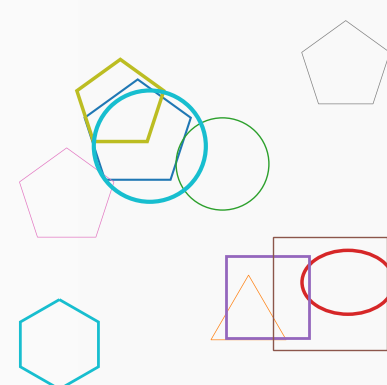[{"shape": "pentagon", "thickness": 1.5, "radius": 0.72, "center": [0.355, 0.65]}, {"shape": "triangle", "thickness": 0.5, "radius": 0.56, "center": [0.641, 0.173]}, {"shape": "circle", "thickness": 1, "radius": 0.6, "center": [0.574, 0.574]}, {"shape": "oval", "thickness": 2.5, "radius": 0.59, "center": [0.898, 0.267]}, {"shape": "square", "thickness": 2, "radius": 0.53, "center": [0.691, 0.228]}, {"shape": "square", "thickness": 1, "radius": 0.74, "center": [0.852, 0.237]}, {"shape": "pentagon", "thickness": 0.5, "radius": 0.64, "center": [0.172, 0.488]}, {"shape": "pentagon", "thickness": 0.5, "radius": 0.6, "center": [0.892, 0.827]}, {"shape": "pentagon", "thickness": 2.5, "radius": 0.59, "center": [0.311, 0.728]}, {"shape": "circle", "thickness": 3, "radius": 0.72, "center": [0.387, 0.62]}, {"shape": "hexagon", "thickness": 2, "radius": 0.58, "center": [0.153, 0.105]}]